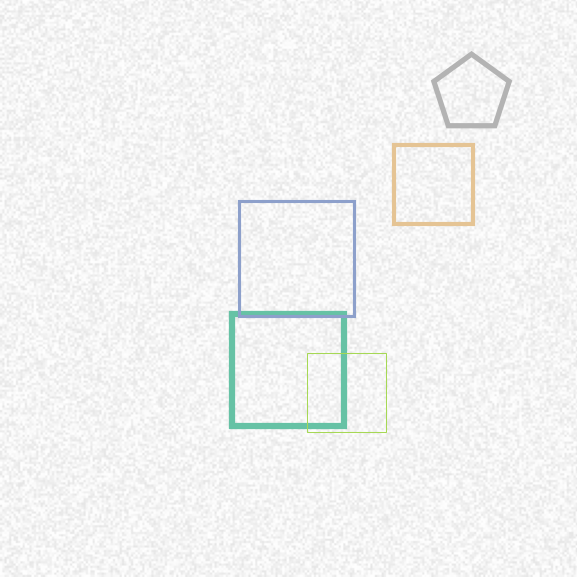[{"shape": "square", "thickness": 3, "radius": 0.49, "center": [0.499, 0.359]}, {"shape": "square", "thickness": 1.5, "radius": 0.5, "center": [0.514, 0.552]}, {"shape": "square", "thickness": 0.5, "radius": 0.34, "center": [0.599, 0.32]}, {"shape": "square", "thickness": 2, "radius": 0.34, "center": [0.751, 0.68]}, {"shape": "pentagon", "thickness": 2.5, "radius": 0.34, "center": [0.817, 0.837]}]